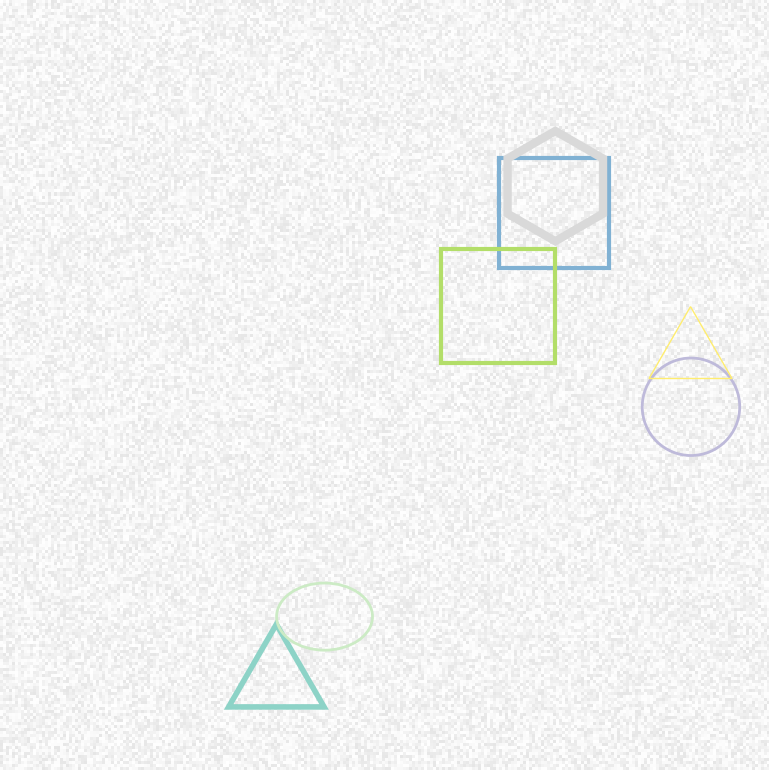[{"shape": "triangle", "thickness": 2, "radius": 0.36, "center": [0.359, 0.118]}, {"shape": "circle", "thickness": 1, "radius": 0.32, "center": [0.897, 0.472]}, {"shape": "square", "thickness": 1.5, "radius": 0.36, "center": [0.72, 0.724]}, {"shape": "square", "thickness": 1.5, "radius": 0.37, "center": [0.646, 0.602]}, {"shape": "hexagon", "thickness": 3, "radius": 0.36, "center": [0.721, 0.758]}, {"shape": "oval", "thickness": 1, "radius": 0.31, "center": [0.421, 0.199]}, {"shape": "triangle", "thickness": 0.5, "radius": 0.31, "center": [0.897, 0.54]}]